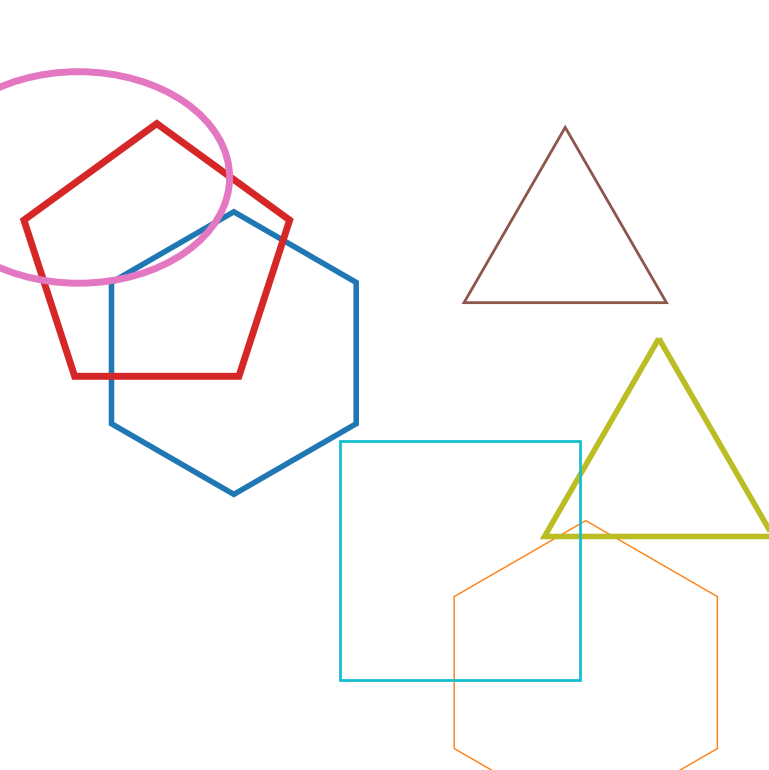[{"shape": "hexagon", "thickness": 2, "radius": 0.92, "center": [0.304, 0.541]}, {"shape": "hexagon", "thickness": 0.5, "radius": 0.99, "center": [0.761, 0.127]}, {"shape": "pentagon", "thickness": 2.5, "radius": 0.91, "center": [0.204, 0.658]}, {"shape": "triangle", "thickness": 1, "radius": 0.76, "center": [0.734, 0.683]}, {"shape": "oval", "thickness": 2.5, "radius": 0.98, "center": [0.102, 0.77]}, {"shape": "triangle", "thickness": 2, "radius": 0.86, "center": [0.856, 0.389]}, {"shape": "square", "thickness": 1, "radius": 0.78, "center": [0.597, 0.272]}]